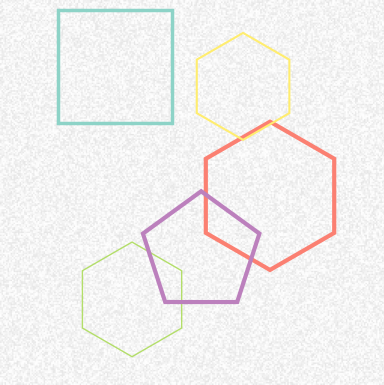[{"shape": "square", "thickness": 2.5, "radius": 0.74, "center": [0.299, 0.828]}, {"shape": "hexagon", "thickness": 3, "radius": 0.96, "center": [0.701, 0.491]}, {"shape": "hexagon", "thickness": 1, "radius": 0.74, "center": [0.343, 0.222]}, {"shape": "pentagon", "thickness": 3, "radius": 0.8, "center": [0.523, 0.344]}, {"shape": "hexagon", "thickness": 1.5, "radius": 0.69, "center": [0.631, 0.776]}]